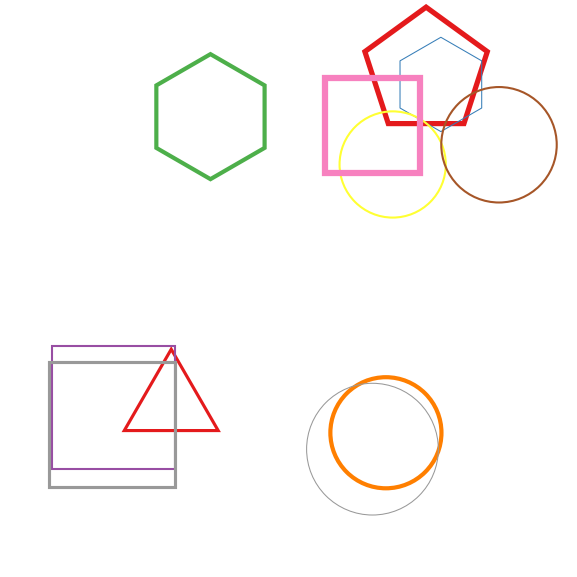[{"shape": "pentagon", "thickness": 2.5, "radius": 0.56, "center": [0.738, 0.875]}, {"shape": "triangle", "thickness": 1.5, "radius": 0.47, "center": [0.297, 0.301]}, {"shape": "hexagon", "thickness": 0.5, "radius": 0.41, "center": [0.763, 0.853]}, {"shape": "hexagon", "thickness": 2, "radius": 0.54, "center": [0.364, 0.797]}, {"shape": "square", "thickness": 1, "radius": 0.53, "center": [0.196, 0.294]}, {"shape": "circle", "thickness": 2, "radius": 0.48, "center": [0.668, 0.25]}, {"shape": "circle", "thickness": 1, "radius": 0.46, "center": [0.68, 0.714]}, {"shape": "circle", "thickness": 1, "radius": 0.5, "center": [0.864, 0.748]}, {"shape": "square", "thickness": 3, "radius": 0.41, "center": [0.645, 0.782]}, {"shape": "circle", "thickness": 0.5, "radius": 0.57, "center": [0.645, 0.221]}, {"shape": "square", "thickness": 1.5, "radius": 0.54, "center": [0.194, 0.264]}]